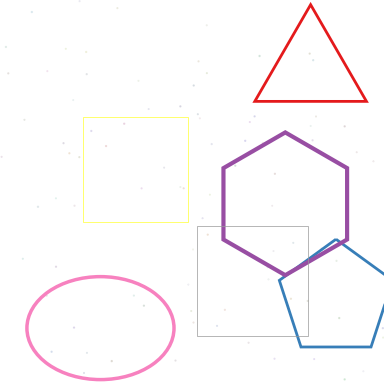[{"shape": "triangle", "thickness": 2, "radius": 0.84, "center": [0.807, 0.82]}, {"shape": "pentagon", "thickness": 2, "radius": 0.77, "center": [0.873, 0.224]}, {"shape": "hexagon", "thickness": 3, "radius": 0.93, "center": [0.741, 0.471]}, {"shape": "square", "thickness": 0.5, "radius": 0.68, "center": [0.352, 0.56]}, {"shape": "oval", "thickness": 2.5, "radius": 0.96, "center": [0.261, 0.148]}, {"shape": "square", "thickness": 0.5, "radius": 0.72, "center": [0.656, 0.27]}]